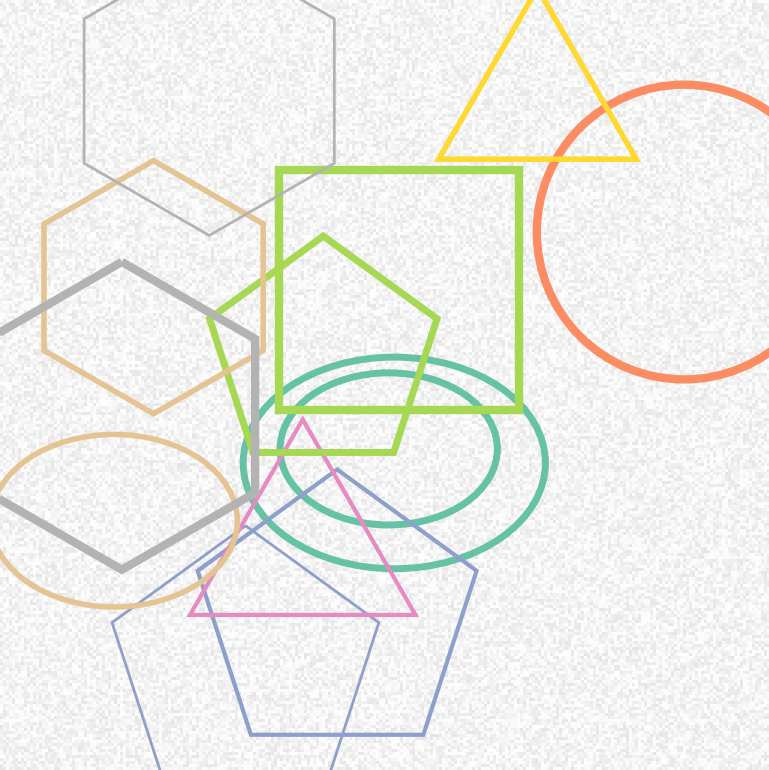[{"shape": "oval", "thickness": 2.5, "radius": 0.98, "center": [0.512, 0.399]}, {"shape": "oval", "thickness": 2.5, "radius": 0.71, "center": [0.505, 0.417]}, {"shape": "circle", "thickness": 3, "radius": 0.96, "center": [0.889, 0.699]}, {"shape": "pentagon", "thickness": 1.5, "radius": 0.95, "center": [0.438, 0.2]}, {"shape": "pentagon", "thickness": 1, "radius": 0.91, "center": [0.319, 0.135]}, {"shape": "triangle", "thickness": 1.5, "radius": 0.85, "center": [0.393, 0.286]}, {"shape": "pentagon", "thickness": 2.5, "radius": 0.78, "center": [0.42, 0.538]}, {"shape": "square", "thickness": 3, "radius": 0.78, "center": [0.518, 0.623]}, {"shape": "triangle", "thickness": 2, "radius": 0.74, "center": [0.698, 0.867]}, {"shape": "hexagon", "thickness": 2, "radius": 0.82, "center": [0.199, 0.627]}, {"shape": "oval", "thickness": 2, "radius": 0.8, "center": [0.148, 0.324]}, {"shape": "hexagon", "thickness": 3, "radius": 1.0, "center": [0.158, 0.46]}, {"shape": "hexagon", "thickness": 1, "radius": 0.94, "center": [0.272, 0.882]}]